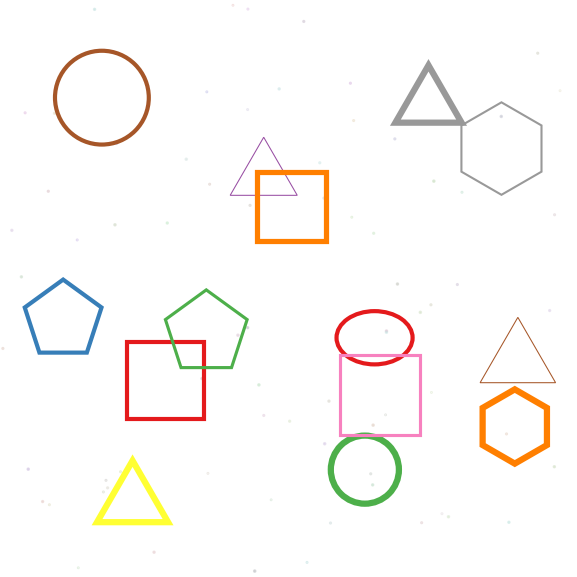[{"shape": "oval", "thickness": 2, "radius": 0.33, "center": [0.649, 0.414]}, {"shape": "square", "thickness": 2, "radius": 0.33, "center": [0.287, 0.341]}, {"shape": "pentagon", "thickness": 2, "radius": 0.35, "center": [0.109, 0.445]}, {"shape": "circle", "thickness": 3, "radius": 0.29, "center": [0.632, 0.186]}, {"shape": "pentagon", "thickness": 1.5, "radius": 0.37, "center": [0.357, 0.423]}, {"shape": "triangle", "thickness": 0.5, "radius": 0.34, "center": [0.457, 0.694]}, {"shape": "square", "thickness": 2.5, "radius": 0.3, "center": [0.505, 0.642]}, {"shape": "hexagon", "thickness": 3, "radius": 0.32, "center": [0.891, 0.261]}, {"shape": "triangle", "thickness": 3, "radius": 0.36, "center": [0.23, 0.13]}, {"shape": "triangle", "thickness": 0.5, "radius": 0.38, "center": [0.897, 0.374]}, {"shape": "circle", "thickness": 2, "radius": 0.41, "center": [0.176, 0.83]}, {"shape": "square", "thickness": 1.5, "radius": 0.35, "center": [0.658, 0.315]}, {"shape": "hexagon", "thickness": 1, "radius": 0.4, "center": [0.868, 0.742]}, {"shape": "triangle", "thickness": 3, "radius": 0.33, "center": [0.742, 0.82]}]